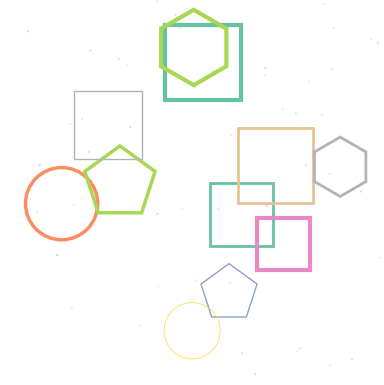[{"shape": "square", "thickness": 2, "radius": 0.41, "center": [0.628, 0.443]}, {"shape": "square", "thickness": 3, "radius": 0.49, "center": [0.527, 0.837]}, {"shape": "circle", "thickness": 2.5, "radius": 0.47, "center": [0.16, 0.471]}, {"shape": "pentagon", "thickness": 1, "radius": 0.38, "center": [0.595, 0.239]}, {"shape": "square", "thickness": 3, "radius": 0.34, "center": [0.736, 0.366]}, {"shape": "hexagon", "thickness": 3, "radius": 0.49, "center": [0.503, 0.877]}, {"shape": "pentagon", "thickness": 2.5, "radius": 0.48, "center": [0.311, 0.525]}, {"shape": "circle", "thickness": 0.5, "radius": 0.37, "center": [0.499, 0.141]}, {"shape": "square", "thickness": 2, "radius": 0.49, "center": [0.716, 0.569]}, {"shape": "square", "thickness": 1, "radius": 0.44, "center": [0.281, 0.675]}, {"shape": "hexagon", "thickness": 2, "radius": 0.39, "center": [0.884, 0.567]}]